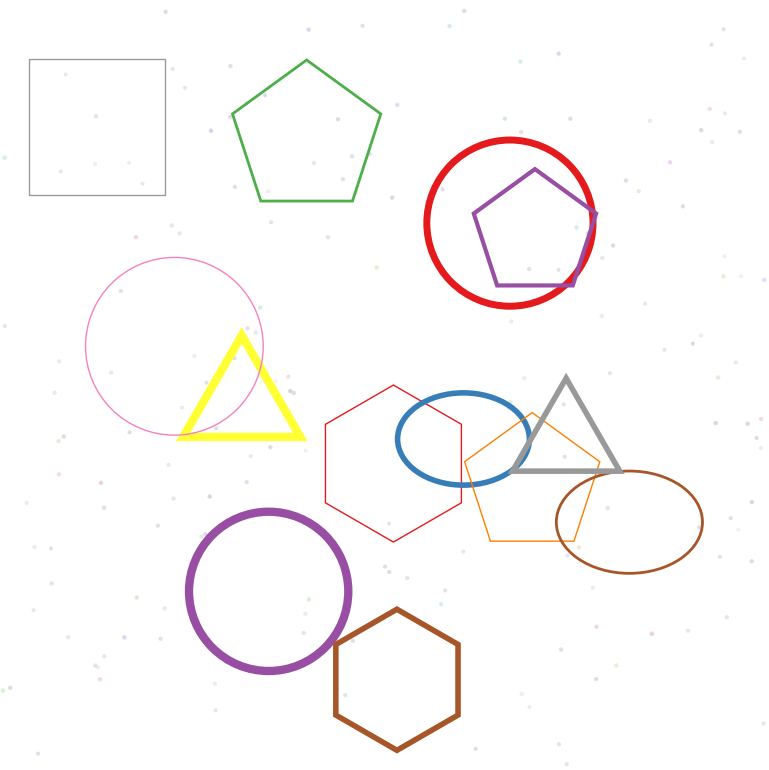[{"shape": "circle", "thickness": 2.5, "radius": 0.54, "center": [0.662, 0.71]}, {"shape": "hexagon", "thickness": 0.5, "radius": 0.51, "center": [0.511, 0.398]}, {"shape": "oval", "thickness": 2, "radius": 0.43, "center": [0.602, 0.43]}, {"shape": "pentagon", "thickness": 1, "radius": 0.51, "center": [0.398, 0.821]}, {"shape": "circle", "thickness": 3, "radius": 0.52, "center": [0.349, 0.232]}, {"shape": "pentagon", "thickness": 1.5, "radius": 0.42, "center": [0.695, 0.697]}, {"shape": "pentagon", "thickness": 0.5, "radius": 0.46, "center": [0.691, 0.372]}, {"shape": "triangle", "thickness": 3, "radius": 0.44, "center": [0.314, 0.476]}, {"shape": "oval", "thickness": 1, "radius": 0.47, "center": [0.817, 0.322]}, {"shape": "hexagon", "thickness": 2, "radius": 0.46, "center": [0.515, 0.117]}, {"shape": "circle", "thickness": 0.5, "radius": 0.58, "center": [0.226, 0.55]}, {"shape": "square", "thickness": 0.5, "radius": 0.44, "center": [0.126, 0.835]}, {"shape": "triangle", "thickness": 2, "radius": 0.4, "center": [0.735, 0.428]}]